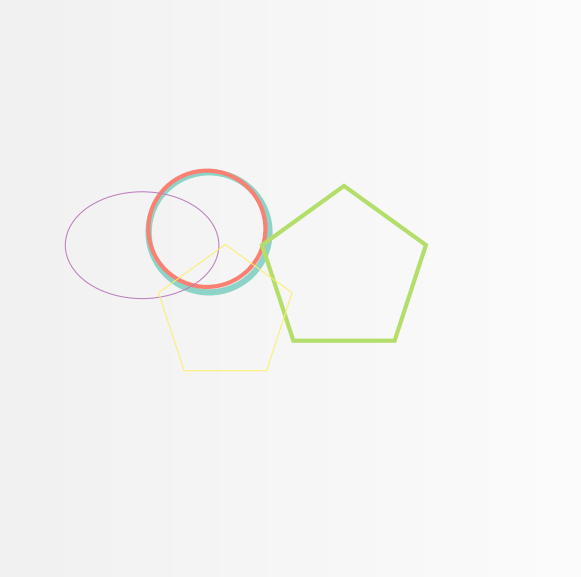[{"shape": "circle", "thickness": 3, "radius": 0.52, "center": [0.36, 0.597]}, {"shape": "circle", "thickness": 2, "radius": 0.5, "center": [0.356, 0.603]}, {"shape": "pentagon", "thickness": 2, "radius": 0.74, "center": [0.592, 0.529]}, {"shape": "oval", "thickness": 0.5, "radius": 0.66, "center": [0.244, 0.575]}, {"shape": "pentagon", "thickness": 0.5, "radius": 0.6, "center": [0.388, 0.455]}]